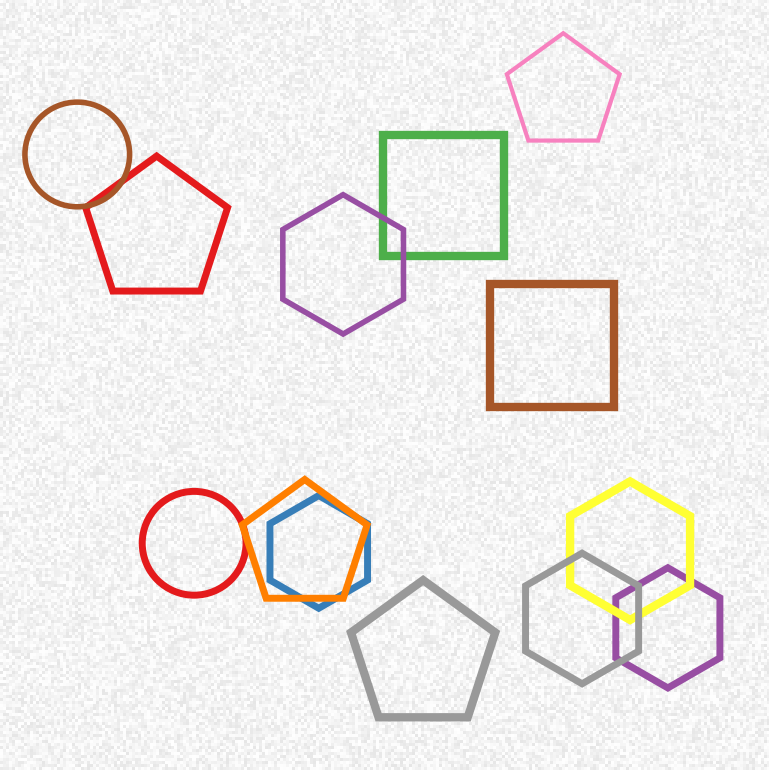[{"shape": "pentagon", "thickness": 2.5, "radius": 0.48, "center": [0.203, 0.7]}, {"shape": "circle", "thickness": 2.5, "radius": 0.34, "center": [0.252, 0.294]}, {"shape": "hexagon", "thickness": 2.5, "radius": 0.37, "center": [0.414, 0.283]}, {"shape": "square", "thickness": 3, "radius": 0.39, "center": [0.576, 0.747]}, {"shape": "hexagon", "thickness": 2, "radius": 0.45, "center": [0.446, 0.657]}, {"shape": "hexagon", "thickness": 2.5, "radius": 0.39, "center": [0.867, 0.185]}, {"shape": "pentagon", "thickness": 2.5, "radius": 0.43, "center": [0.396, 0.292]}, {"shape": "hexagon", "thickness": 3, "radius": 0.45, "center": [0.818, 0.285]}, {"shape": "square", "thickness": 3, "radius": 0.4, "center": [0.717, 0.551]}, {"shape": "circle", "thickness": 2, "radius": 0.34, "center": [0.1, 0.799]}, {"shape": "pentagon", "thickness": 1.5, "radius": 0.39, "center": [0.731, 0.88]}, {"shape": "pentagon", "thickness": 3, "radius": 0.49, "center": [0.55, 0.148]}, {"shape": "hexagon", "thickness": 2.5, "radius": 0.42, "center": [0.756, 0.197]}]